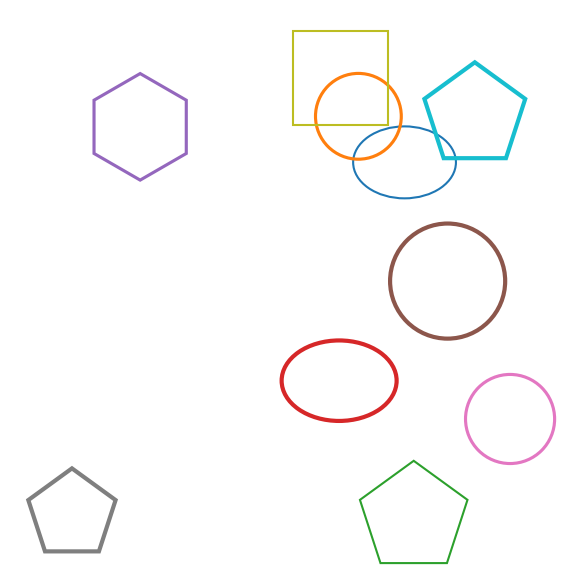[{"shape": "oval", "thickness": 1, "radius": 0.45, "center": [0.7, 0.718]}, {"shape": "circle", "thickness": 1.5, "radius": 0.37, "center": [0.621, 0.798]}, {"shape": "pentagon", "thickness": 1, "radius": 0.49, "center": [0.716, 0.103]}, {"shape": "oval", "thickness": 2, "radius": 0.5, "center": [0.587, 0.34]}, {"shape": "hexagon", "thickness": 1.5, "radius": 0.46, "center": [0.243, 0.78]}, {"shape": "circle", "thickness": 2, "radius": 0.5, "center": [0.775, 0.512]}, {"shape": "circle", "thickness": 1.5, "radius": 0.39, "center": [0.883, 0.274]}, {"shape": "pentagon", "thickness": 2, "radius": 0.4, "center": [0.125, 0.109]}, {"shape": "square", "thickness": 1, "radius": 0.41, "center": [0.589, 0.864]}, {"shape": "pentagon", "thickness": 2, "radius": 0.46, "center": [0.822, 0.799]}]